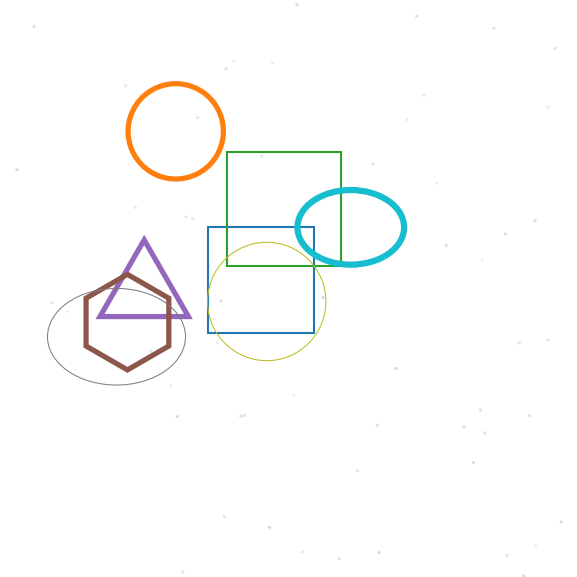[{"shape": "square", "thickness": 1, "radius": 0.46, "center": [0.451, 0.514]}, {"shape": "circle", "thickness": 2.5, "radius": 0.41, "center": [0.304, 0.772]}, {"shape": "square", "thickness": 1, "radius": 0.49, "center": [0.492, 0.638]}, {"shape": "triangle", "thickness": 2.5, "radius": 0.44, "center": [0.25, 0.495]}, {"shape": "hexagon", "thickness": 2.5, "radius": 0.41, "center": [0.221, 0.441]}, {"shape": "oval", "thickness": 0.5, "radius": 0.6, "center": [0.202, 0.416]}, {"shape": "circle", "thickness": 0.5, "radius": 0.51, "center": [0.462, 0.477]}, {"shape": "oval", "thickness": 3, "radius": 0.46, "center": [0.607, 0.605]}]